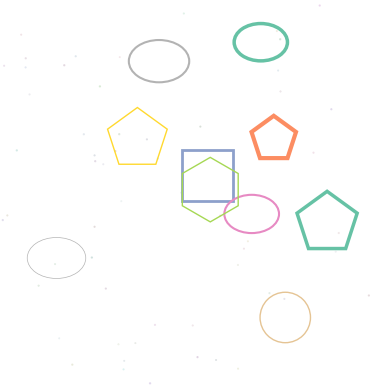[{"shape": "oval", "thickness": 2.5, "radius": 0.35, "center": [0.677, 0.89]}, {"shape": "pentagon", "thickness": 2.5, "radius": 0.41, "center": [0.85, 0.421]}, {"shape": "pentagon", "thickness": 3, "radius": 0.3, "center": [0.711, 0.638]}, {"shape": "square", "thickness": 2, "radius": 0.33, "center": [0.538, 0.544]}, {"shape": "oval", "thickness": 1.5, "radius": 0.36, "center": [0.654, 0.444]}, {"shape": "hexagon", "thickness": 1, "radius": 0.42, "center": [0.546, 0.507]}, {"shape": "pentagon", "thickness": 1, "radius": 0.41, "center": [0.357, 0.639]}, {"shape": "circle", "thickness": 1, "radius": 0.33, "center": [0.741, 0.175]}, {"shape": "oval", "thickness": 0.5, "radius": 0.38, "center": [0.147, 0.33]}, {"shape": "oval", "thickness": 1.5, "radius": 0.39, "center": [0.413, 0.841]}]